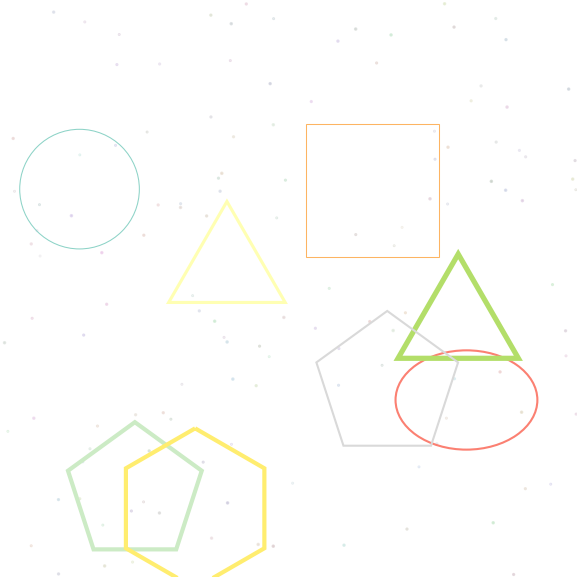[{"shape": "circle", "thickness": 0.5, "radius": 0.52, "center": [0.138, 0.672]}, {"shape": "triangle", "thickness": 1.5, "radius": 0.58, "center": [0.393, 0.534]}, {"shape": "oval", "thickness": 1, "radius": 0.61, "center": [0.808, 0.307]}, {"shape": "square", "thickness": 0.5, "radius": 0.58, "center": [0.645, 0.669]}, {"shape": "triangle", "thickness": 2.5, "radius": 0.6, "center": [0.793, 0.439]}, {"shape": "pentagon", "thickness": 1, "radius": 0.64, "center": [0.671, 0.332]}, {"shape": "pentagon", "thickness": 2, "radius": 0.61, "center": [0.234, 0.146]}, {"shape": "hexagon", "thickness": 2, "radius": 0.69, "center": [0.338, 0.119]}]